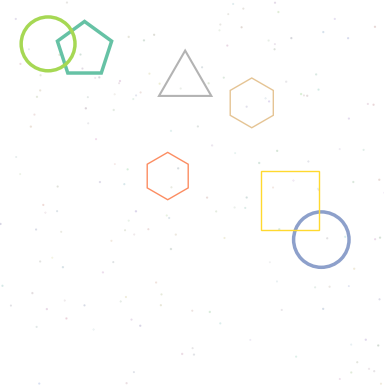[{"shape": "pentagon", "thickness": 2.5, "radius": 0.37, "center": [0.22, 0.87]}, {"shape": "hexagon", "thickness": 1, "radius": 0.31, "center": [0.436, 0.543]}, {"shape": "circle", "thickness": 2.5, "radius": 0.36, "center": [0.835, 0.378]}, {"shape": "circle", "thickness": 2.5, "radius": 0.35, "center": [0.125, 0.886]}, {"shape": "square", "thickness": 1, "radius": 0.38, "center": [0.753, 0.479]}, {"shape": "hexagon", "thickness": 1, "radius": 0.32, "center": [0.654, 0.733]}, {"shape": "triangle", "thickness": 1.5, "radius": 0.39, "center": [0.481, 0.79]}]